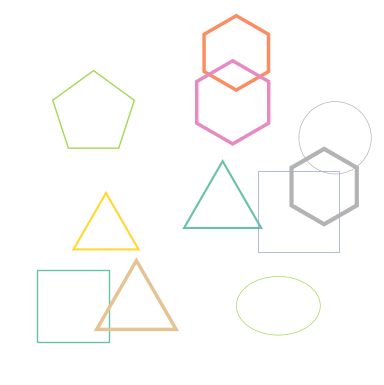[{"shape": "triangle", "thickness": 1.5, "radius": 0.58, "center": [0.578, 0.466]}, {"shape": "square", "thickness": 1, "radius": 0.47, "center": [0.189, 0.206]}, {"shape": "hexagon", "thickness": 2.5, "radius": 0.48, "center": [0.614, 0.863]}, {"shape": "square", "thickness": 0.5, "radius": 0.53, "center": [0.775, 0.45]}, {"shape": "hexagon", "thickness": 2.5, "radius": 0.54, "center": [0.604, 0.734]}, {"shape": "pentagon", "thickness": 1, "radius": 0.56, "center": [0.243, 0.705]}, {"shape": "oval", "thickness": 0.5, "radius": 0.54, "center": [0.723, 0.206]}, {"shape": "triangle", "thickness": 1.5, "radius": 0.49, "center": [0.275, 0.401]}, {"shape": "triangle", "thickness": 2.5, "radius": 0.6, "center": [0.354, 0.204]}, {"shape": "circle", "thickness": 0.5, "radius": 0.47, "center": [0.87, 0.642]}, {"shape": "hexagon", "thickness": 3, "radius": 0.49, "center": [0.842, 0.515]}]